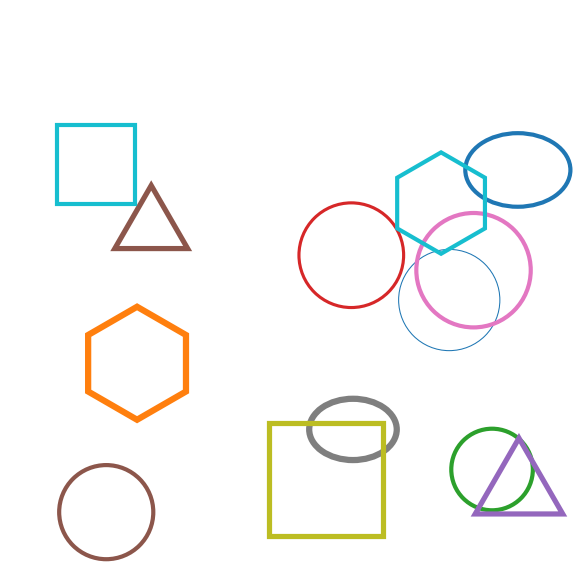[{"shape": "oval", "thickness": 2, "radius": 0.46, "center": [0.897, 0.705]}, {"shape": "circle", "thickness": 0.5, "radius": 0.44, "center": [0.778, 0.48]}, {"shape": "hexagon", "thickness": 3, "radius": 0.49, "center": [0.237, 0.37]}, {"shape": "circle", "thickness": 2, "radius": 0.35, "center": [0.852, 0.186]}, {"shape": "circle", "thickness": 1.5, "radius": 0.45, "center": [0.608, 0.557]}, {"shape": "triangle", "thickness": 2.5, "radius": 0.44, "center": [0.899, 0.153]}, {"shape": "circle", "thickness": 2, "radius": 0.41, "center": [0.184, 0.112]}, {"shape": "triangle", "thickness": 2.5, "radius": 0.36, "center": [0.262, 0.605]}, {"shape": "circle", "thickness": 2, "radius": 0.5, "center": [0.82, 0.531]}, {"shape": "oval", "thickness": 3, "radius": 0.38, "center": [0.611, 0.256]}, {"shape": "square", "thickness": 2.5, "radius": 0.49, "center": [0.564, 0.169]}, {"shape": "hexagon", "thickness": 2, "radius": 0.44, "center": [0.764, 0.648]}, {"shape": "square", "thickness": 2, "radius": 0.34, "center": [0.166, 0.714]}]